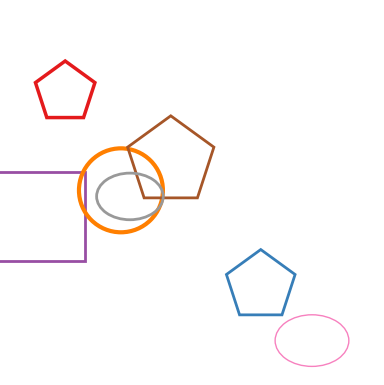[{"shape": "pentagon", "thickness": 2.5, "radius": 0.41, "center": [0.169, 0.76]}, {"shape": "pentagon", "thickness": 2, "radius": 0.47, "center": [0.677, 0.258]}, {"shape": "square", "thickness": 2, "radius": 0.57, "center": [0.106, 0.438]}, {"shape": "circle", "thickness": 3, "radius": 0.55, "center": [0.314, 0.506]}, {"shape": "pentagon", "thickness": 2, "radius": 0.59, "center": [0.444, 0.581]}, {"shape": "oval", "thickness": 1, "radius": 0.48, "center": [0.81, 0.115]}, {"shape": "oval", "thickness": 2, "radius": 0.43, "center": [0.337, 0.49]}]